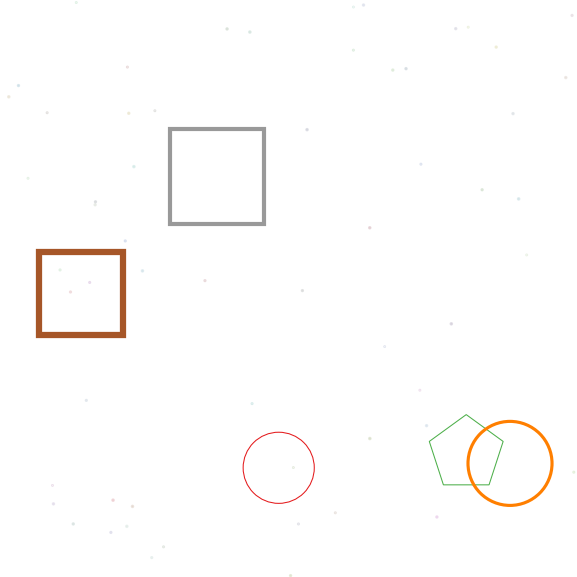[{"shape": "circle", "thickness": 0.5, "radius": 0.31, "center": [0.483, 0.189]}, {"shape": "pentagon", "thickness": 0.5, "radius": 0.34, "center": [0.807, 0.214]}, {"shape": "circle", "thickness": 1.5, "radius": 0.36, "center": [0.883, 0.197]}, {"shape": "square", "thickness": 3, "radius": 0.36, "center": [0.14, 0.491]}, {"shape": "square", "thickness": 2, "radius": 0.41, "center": [0.376, 0.694]}]